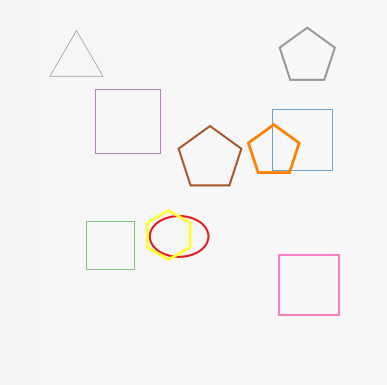[{"shape": "oval", "thickness": 1.5, "radius": 0.38, "center": [0.462, 0.386]}, {"shape": "square", "thickness": 0.5, "radius": 0.39, "center": [0.779, 0.638]}, {"shape": "square", "thickness": 0.5, "radius": 0.31, "center": [0.284, 0.364]}, {"shape": "square", "thickness": 0.5, "radius": 0.42, "center": [0.329, 0.687]}, {"shape": "pentagon", "thickness": 2, "radius": 0.34, "center": [0.707, 0.607]}, {"shape": "hexagon", "thickness": 2, "radius": 0.32, "center": [0.435, 0.389]}, {"shape": "pentagon", "thickness": 1.5, "radius": 0.43, "center": [0.542, 0.587]}, {"shape": "square", "thickness": 1.5, "radius": 0.39, "center": [0.797, 0.26]}, {"shape": "triangle", "thickness": 0.5, "radius": 0.4, "center": [0.197, 0.841]}, {"shape": "pentagon", "thickness": 1.5, "radius": 0.37, "center": [0.793, 0.853]}]